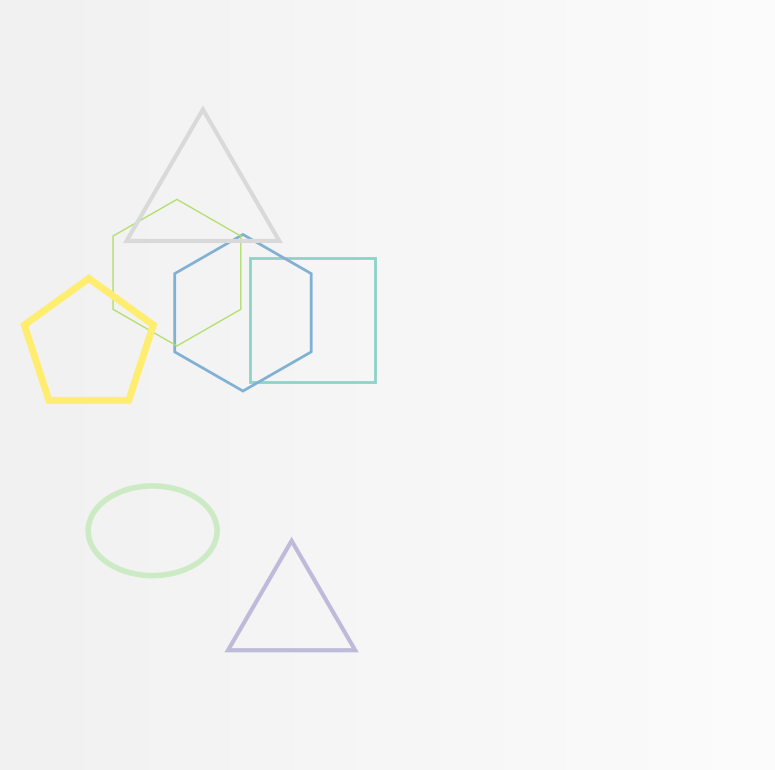[{"shape": "square", "thickness": 1, "radius": 0.4, "center": [0.403, 0.585]}, {"shape": "triangle", "thickness": 1.5, "radius": 0.47, "center": [0.376, 0.203]}, {"shape": "hexagon", "thickness": 1, "radius": 0.51, "center": [0.313, 0.594]}, {"shape": "hexagon", "thickness": 0.5, "radius": 0.48, "center": [0.228, 0.646]}, {"shape": "triangle", "thickness": 1.5, "radius": 0.57, "center": [0.262, 0.744]}, {"shape": "oval", "thickness": 2, "radius": 0.42, "center": [0.197, 0.311]}, {"shape": "pentagon", "thickness": 2.5, "radius": 0.44, "center": [0.115, 0.551]}]